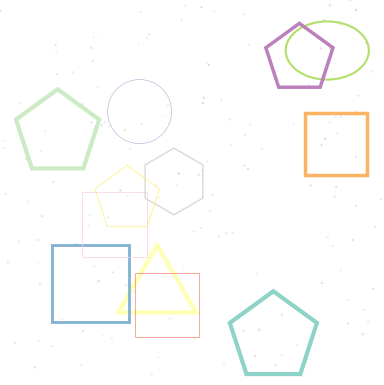[{"shape": "pentagon", "thickness": 3, "radius": 0.59, "center": [0.71, 0.125]}, {"shape": "triangle", "thickness": 3, "radius": 0.58, "center": [0.408, 0.247]}, {"shape": "circle", "thickness": 0.5, "radius": 0.42, "center": [0.363, 0.71]}, {"shape": "square", "thickness": 0.5, "radius": 0.41, "center": [0.435, 0.207]}, {"shape": "square", "thickness": 2, "radius": 0.5, "center": [0.235, 0.263]}, {"shape": "square", "thickness": 2.5, "radius": 0.4, "center": [0.873, 0.626]}, {"shape": "oval", "thickness": 1.5, "radius": 0.54, "center": [0.85, 0.869]}, {"shape": "square", "thickness": 0.5, "radius": 0.42, "center": [0.297, 0.417]}, {"shape": "hexagon", "thickness": 1, "radius": 0.43, "center": [0.452, 0.529]}, {"shape": "pentagon", "thickness": 2.5, "radius": 0.46, "center": [0.778, 0.848]}, {"shape": "pentagon", "thickness": 3, "radius": 0.57, "center": [0.15, 0.654]}, {"shape": "pentagon", "thickness": 0.5, "radius": 0.44, "center": [0.33, 0.482]}]